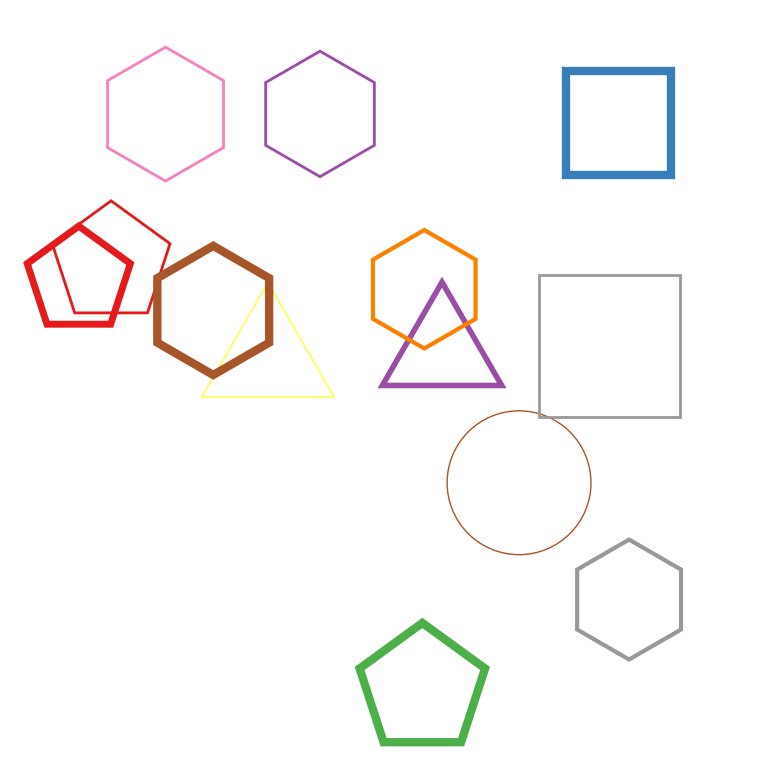[{"shape": "pentagon", "thickness": 2.5, "radius": 0.35, "center": [0.102, 0.636]}, {"shape": "pentagon", "thickness": 1, "radius": 0.4, "center": [0.144, 0.659]}, {"shape": "square", "thickness": 3, "radius": 0.34, "center": [0.804, 0.84]}, {"shape": "pentagon", "thickness": 3, "radius": 0.43, "center": [0.549, 0.105]}, {"shape": "triangle", "thickness": 2, "radius": 0.45, "center": [0.574, 0.544]}, {"shape": "hexagon", "thickness": 1, "radius": 0.41, "center": [0.416, 0.852]}, {"shape": "hexagon", "thickness": 1.5, "radius": 0.38, "center": [0.551, 0.624]}, {"shape": "triangle", "thickness": 0.5, "radius": 0.5, "center": [0.348, 0.534]}, {"shape": "hexagon", "thickness": 3, "radius": 0.42, "center": [0.277, 0.597]}, {"shape": "circle", "thickness": 0.5, "radius": 0.47, "center": [0.674, 0.373]}, {"shape": "hexagon", "thickness": 1, "radius": 0.43, "center": [0.215, 0.852]}, {"shape": "square", "thickness": 1, "radius": 0.46, "center": [0.791, 0.551]}, {"shape": "hexagon", "thickness": 1.5, "radius": 0.39, "center": [0.817, 0.221]}]